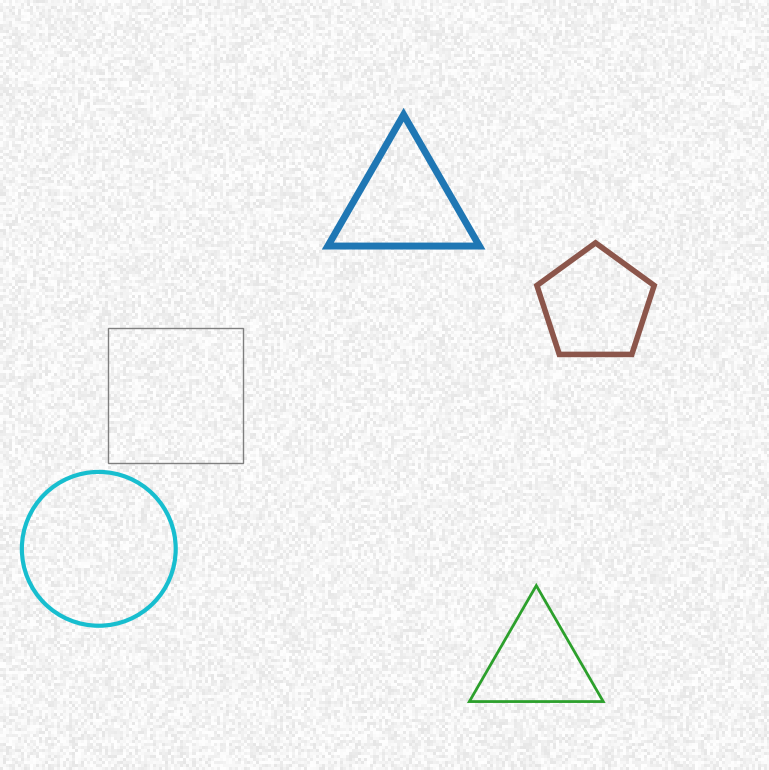[{"shape": "triangle", "thickness": 2.5, "radius": 0.57, "center": [0.524, 0.737]}, {"shape": "triangle", "thickness": 1, "radius": 0.5, "center": [0.696, 0.139]}, {"shape": "pentagon", "thickness": 2, "radius": 0.4, "center": [0.773, 0.604]}, {"shape": "square", "thickness": 0.5, "radius": 0.44, "center": [0.228, 0.486]}, {"shape": "circle", "thickness": 1.5, "radius": 0.5, "center": [0.128, 0.287]}]